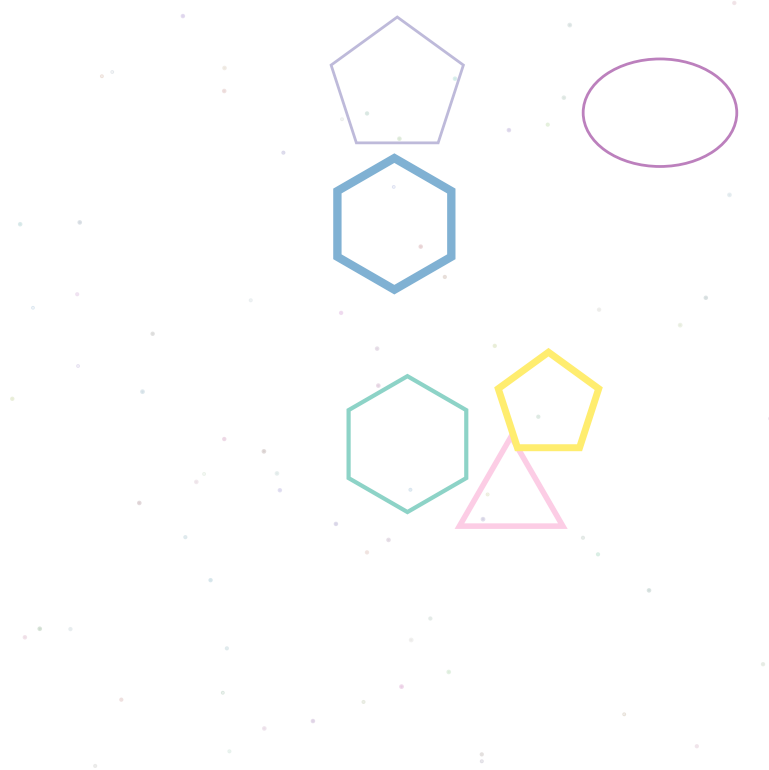[{"shape": "hexagon", "thickness": 1.5, "radius": 0.44, "center": [0.529, 0.423]}, {"shape": "pentagon", "thickness": 1, "radius": 0.45, "center": [0.516, 0.888]}, {"shape": "hexagon", "thickness": 3, "radius": 0.43, "center": [0.512, 0.709]}, {"shape": "triangle", "thickness": 2, "radius": 0.39, "center": [0.664, 0.355]}, {"shape": "oval", "thickness": 1, "radius": 0.5, "center": [0.857, 0.854]}, {"shape": "pentagon", "thickness": 2.5, "radius": 0.34, "center": [0.712, 0.474]}]